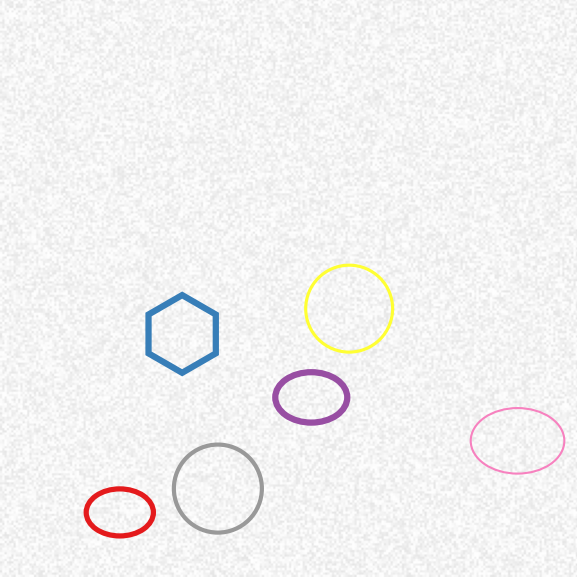[{"shape": "oval", "thickness": 2.5, "radius": 0.29, "center": [0.207, 0.112]}, {"shape": "hexagon", "thickness": 3, "radius": 0.34, "center": [0.315, 0.421]}, {"shape": "oval", "thickness": 3, "radius": 0.31, "center": [0.539, 0.311]}, {"shape": "circle", "thickness": 1.5, "radius": 0.38, "center": [0.605, 0.465]}, {"shape": "oval", "thickness": 1, "radius": 0.41, "center": [0.896, 0.236]}, {"shape": "circle", "thickness": 2, "radius": 0.38, "center": [0.377, 0.153]}]